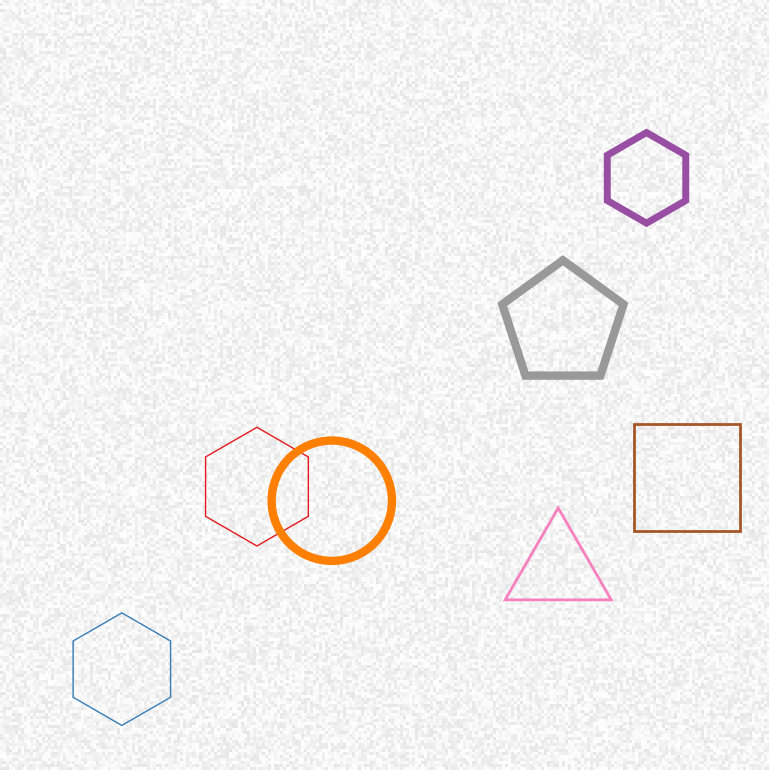[{"shape": "hexagon", "thickness": 0.5, "radius": 0.39, "center": [0.334, 0.368]}, {"shape": "hexagon", "thickness": 0.5, "radius": 0.37, "center": [0.158, 0.131]}, {"shape": "hexagon", "thickness": 2.5, "radius": 0.29, "center": [0.84, 0.769]}, {"shape": "circle", "thickness": 3, "radius": 0.39, "center": [0.431, 0.35]}, {"shape": "square", "thickness": 1, "radius": 0.35, "center": [0.892, 0.38]}, {"shape": "triangle", "thickness": 1, "radius": 0.4, "center": [0.725, 0.261]}, {"shape": "pentagon", "thickness": 3, "radius": 0.41, "center": [0.731, 0.579]}]